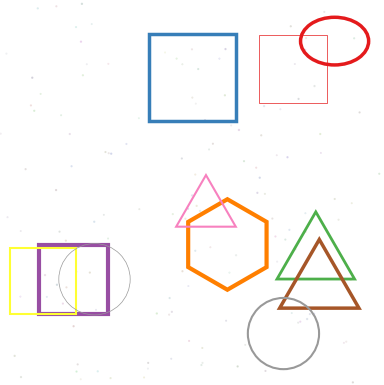[{"shape": "square", "thickness": 0.5, "radius": 0.44, "center": [0.761, 0.822]}, {"shape": "oval", "thickness": 2.5, "radius": 0.44, "center": [0.869, 0.893]}, {"shape": "square", "thickness": 2.5, "radius": 0.57, "center": [0.499, 0.799]}, {"shape": "triangle", "thickness": 2, "radius": 0.58, "center": [0.82, 0.333]}, {"shape": "square", "thickness": 3, "radius": 0.45, "center": [0.19, 0.274]}, {"shape": "hexagon", "thickness": 3, "radius": 0.59, "center": [0.591, 0.365]}, {"shape": "square", "thickness": 1.5, "radius": 0.43, "center": [0.112, 0.27]}, {"shape": "triangle", "thickness": 2.5, "radius": 0.59, "center": [0.829, 0.259]}, {"shape": "triangle", "thickness": 1.5, "radius": 0.45, "center": [0.535, 0.456]}, {"shape": "circle", "thickness": 0.5, "radius": 0.46, "center": [0.245, 0.275]}, {"shape": "circle", "thickness": 1.5, "radius": 0.46, "center": [0.736, 0.134]}]